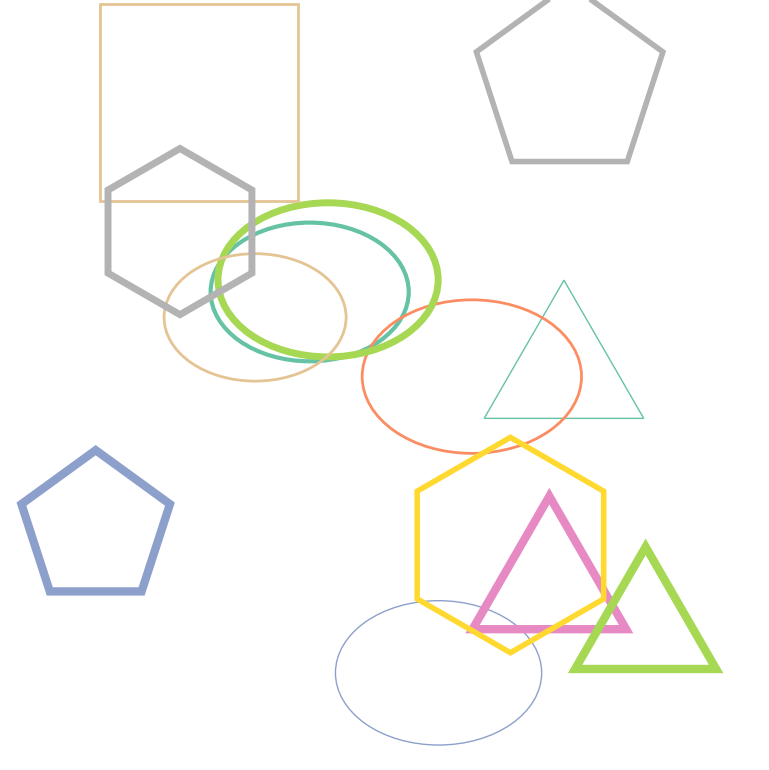[{"shape": "oval", "thickness": 1.5, "radius": 0.64, "center": [0.402, 0.621]}, {"shape": "triangle", "thickness": 0.5, "radius": 0.6, "center": [0.732, 0.516]}, {"shape": "oval", "thickness": 1, "radius": 0.71, "center": [0.613, 0.511]}, {"shape": "oval", "thickness": 0.5, "radius": 0.67, "center": [0.57, 0.126]}, {"shape": "pentagon", "thickness": 3, "radius": 0.51, "center": [0.124, 0.314]}, {"shape": "triangle", "thickness": 3, "radius": 0.58, "center": [0.713, 0.24]}, {"shape": "oval", "thickness": 2.5, "radius": 0.71, "center": [0.426, 0.637]}, {"shape": "triangle", "thickness": 3, "radius": 0.53, "center": [0.838, 0.184]}, {"shape": "hexagon", "thickness": 2, "radius": 0.7, "center": [0.663, 0.292]}, {"shape": "oval", "thickness": 1, "radius": 0.59, "center": [0.331, 0.588]}, {"shape": "square", "thickness": 1, "radius": 0.64, "center": [0.259, 0.867]}, {"shape": "hexagon", "thickness": 2.5, "radius": 0.54, "center": [0.234, 0.699]}, {"shape": "pentagon", "thickness": 2, "radius": 0.64, "center": [0.74, 0.893]}]